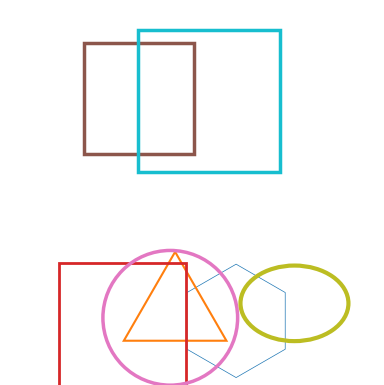[{"shape": "hexagon", "thickness": 0.5, "radius": 0.74, "center": [0.613, 0.167]}, {"shape": "triangle", "thickness": 1.5, "radius": 0.77, "center": [0.455, 0.192]}, {"shape": "square", "thickness": 2, "radius": 0.83, "center": [0.318, 0.152]}, {"shape": "square", "thickness": 2.5, "radius": 0.72, "center": [0.361, 0.744]}, {"shape": "circle", "thickness": 2.5, "radius": 0.87, "center": [0.442, 0.175]}, {"shape": "oval", "thickness": 3, "radius": 0.7, "center": [0.765, 0.212]}, {"shape": "square", "thickness": 2.5, "radius": 0.92, "center": [0.543, 0.737]}]